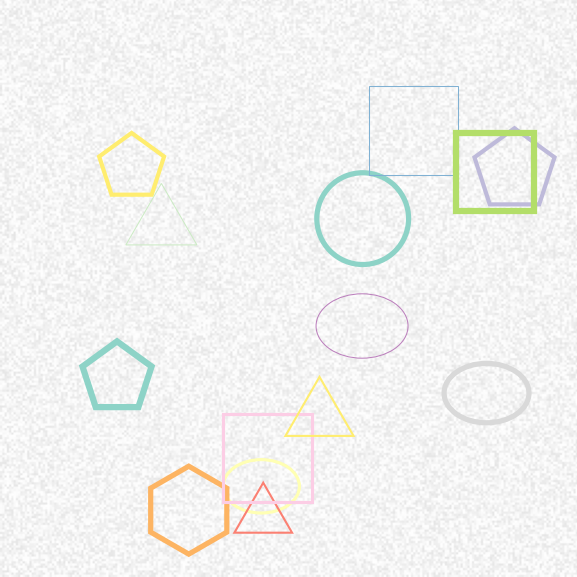[{"shape": "pentagon", "thickness": 3, "radius": 0.31, "center": [0.203, 0.345]}, {"shape": "circle", "thickness": 2.5, "radius": 0.4, "center": [0.628, 0.621]}, {"shape": "oval", "thickness": 1.5, "radius": 0.33, "center": [0.452, 0.157]}, {"shape": "pentagon", "thickness": 2, "radius": 0.36, "center": [0.891, 0.704]}, {"shape": "triangle", "thickness": 1, "radius": 0.29, "center": [0.456, 0.106]}, {"shape": "square", "thickness": 0.5, "radius": 0.38, "center": [0.716, 0.773]}, {"shape": "hexagon", "thickness": 2.5, "radius": 0.38, "center": [0.327, 0.116]}, {"shape": "square", "thickness": 3, "radius": 0.34, "center": [0.857, 0.701]}, {"shape": "square", "thickness": 1.5, "radius": 0.38, "center": [0.463, 0.206]}, {"shape": "oval", "thickness": 2.5, "radius": 0.37, "center": [0.842, 0.318]}, {"shape": "oval", "thickness": 0.5, "radius": 0.4, "center": [0.627, 0.435]}, {"shape": "triangle", "thickness": 0.5, "radius": 0.35, "center": [0.279, 0.611]}, {"shape": "pentagon", "thickness": 2, "radius": 0.3, "center": [0.228, 0.71]}, {"shape": "triangle", "thickness": 1, "radius": 0.34, "center": [0.553, 0.278]}]